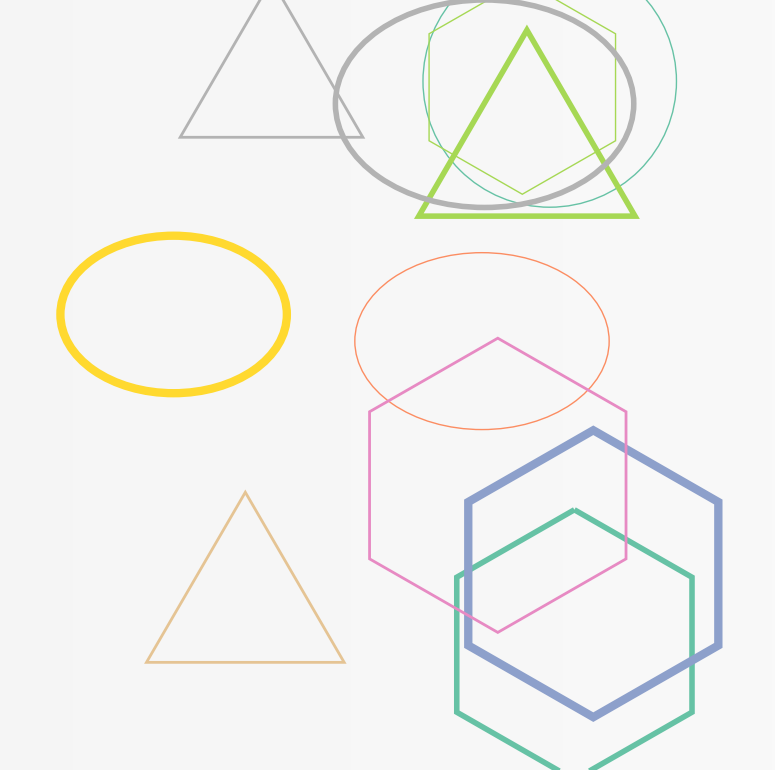[{"shape": "circle", "thickness": 0.5, "radius": 0.82, "center": [0.709, 0.894]}, {"shape": "hexagon", "thickness": 2, "radius": 0.88, "center": [0.741, 0.163]}, {"shape": "oval", "thickness": 0.5, "radius": 0.82, "center": [0.622, 0.557]}, {"shape": "hexagon", "thickness": 3, "radius": 0.93, "center": [0.766, 0.255]}, {"shape": "hexagon", "thickness": 1, "radius": 0.96, "center": [0.642, 0.37]}, {"shape": "triangle", "thickness": 2, "radius": 0.81, "center": [0.68, 0.8]}, {"shape": "hexagon", "thickness": 0.5, "radius": 0.69, "center": [0.674, 0.887]}, {"shape": "oval", "thickness": 3, "radius": 0.73, "center": [0.224, 0.592]}, {"shape": "triangle", "thickness": 1, "radius": 0.74, "center": [0.317, 0.213]}, {"shape": "oval", "thickness": 2, "radius": 0.96, "center": [0.625, 0.865]}, {"shape": "triangle", "thickness": 1, "radius": 0.68, "center": [0.35, 0.89]}]